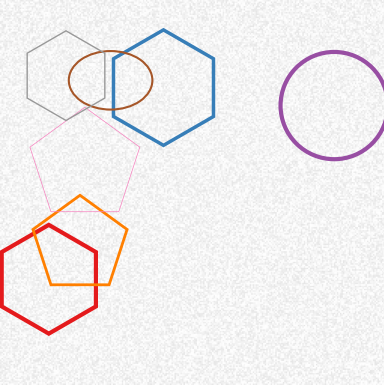[{"shape": "hexagon", "thickness": 3, "radius": 0.71, "center": [0.127, 0.275]}, {"shape": "hexagon", "thickness": 2.5, "radius": 0.75, "center": [0.425, 0.772]}, {"shape": "circle", "thickness": 3, "radius": 0.7, "center": [0.868, 0.726]}, {"shape": "pentagon", "thickness": 2, "radius": 0.64, "center": [0.208, 0.364]}, {"shape": "oval", "thickness": 1.5, "radius": 0.54, "center": [0.287, 0.791]}, {"shape": "pentagon", "thickness": 0.5, "radius": 0.75, "center": [0.22, 0.571]}, {"shape": "hexagon", "thickness": 1, "radius": 0.58, "center": [0.171, 0.804]}]